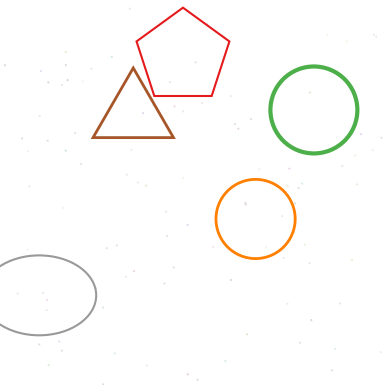[{"shape": "pentagon", "thickness": 1.5, "radius": 0.63, "center": [0.475, 0.853]}, {"shape": "circle", "thickness": 3, "radius": 0.56, "center": [0.815, 0.714]}, {"shape": "circle", "thickness": 2, "radius": 0.51, "center": [0.664, 0.431]}, {"shape": "triangle", "thickness": 2, "radius": 0.6, "center": [0.346, 0.703]}, {"shape": "oval", "thickness": 1.5, "radius": 0.74, "center": [0.102, 0.233]}]